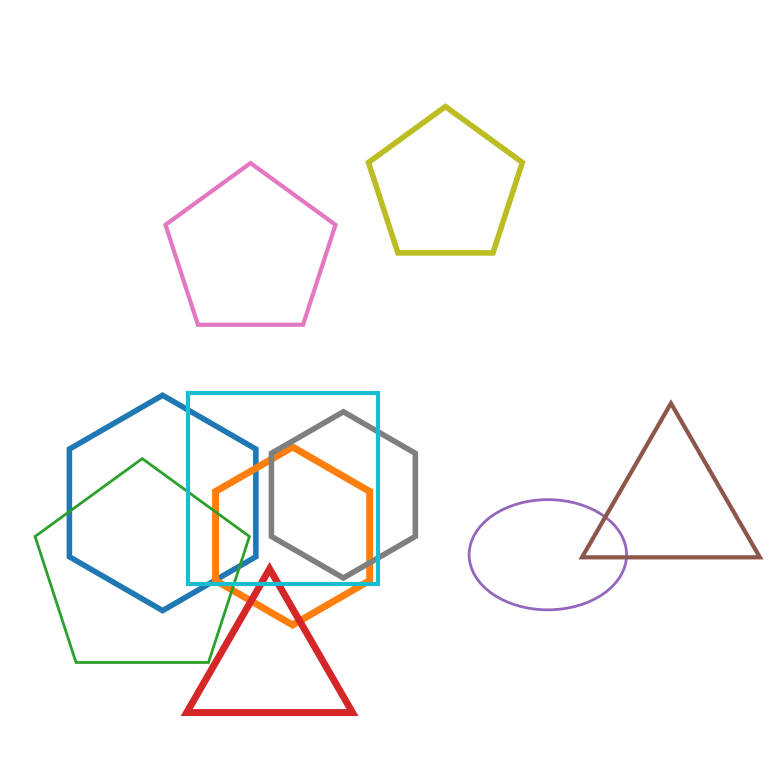[{"shape": "hexagon", "thickness": 2, "radius": 0.7, "center": [0.211, 0.347]}, {"shape": "hexagon", "thickness": 2.5, "radius": 0.58, "center": [0.38, 0.304]}, {"shape": "pentagon", "thickness": 1, "radius": 0.73, "center": [0.185, 0.258]}, {"shape": "triangle", "thickness": 2.5, "radius": 0.62, "center": [0.35, 0.137]}, {"shape": "oval", "thickness": 1, "radius": 0.51, "center": [0.712, 0.28]}, {"shape": "triangle", "thickness": 1.5, "radius": 0.67, "center": [0.871, 0.343]}, {"shape": "pentagon", "thickness": 1.5, "radius": 0.58, "center": [0.325, 0.672]}, {"shape": "hexagon", "thickness": 2, "radius": 0.54, "center": [0.446, 0.357]}, {"shape": "pentagon", "thickness": 2, "radius": 0.53, "center": [0.578, 0.757]}, {"shape": "square", "thickness": 1.5, "radius": 0.62, "center": [0.367, 0.366]}]